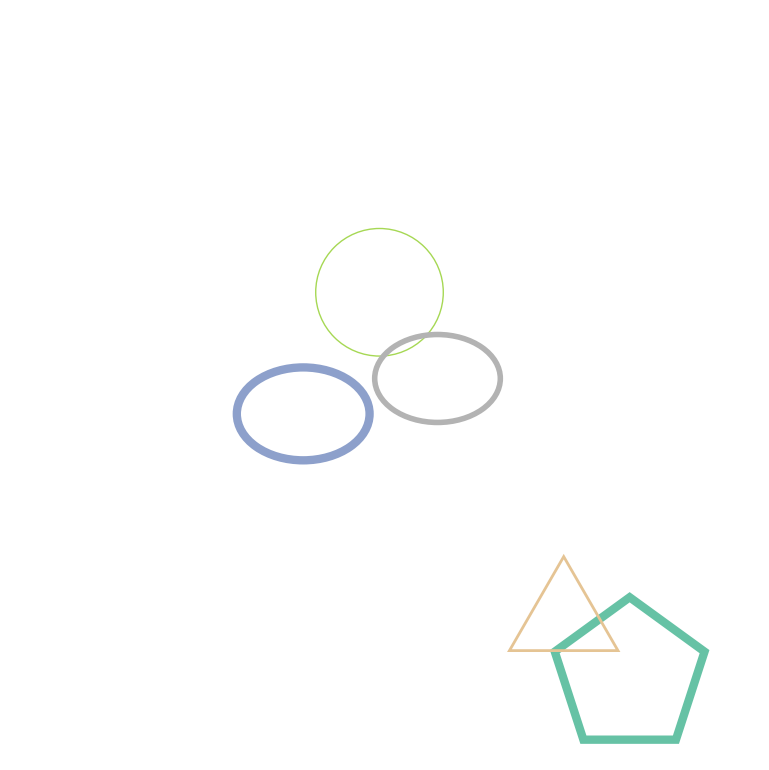[{"shape": "pentagon", "thickness": 3, "radius": 0.51, "center": [0.818, 0.122]}, {"shape": "oval", "thickness": 3, "radius": 0.43, "center": [0.394, 0.463]}, {"shape": "circle", "thickness": 0.5, "radius": 0.41, "center": [0.493, 0.62]}, {"shape": "triangle", "thickness": 1, "radius": 0.41, "center": [0.732, 0.196]}, {"shape": "oval", "thickness": 2, "radius": 0.41, "center": [0.568, 0.508]}]